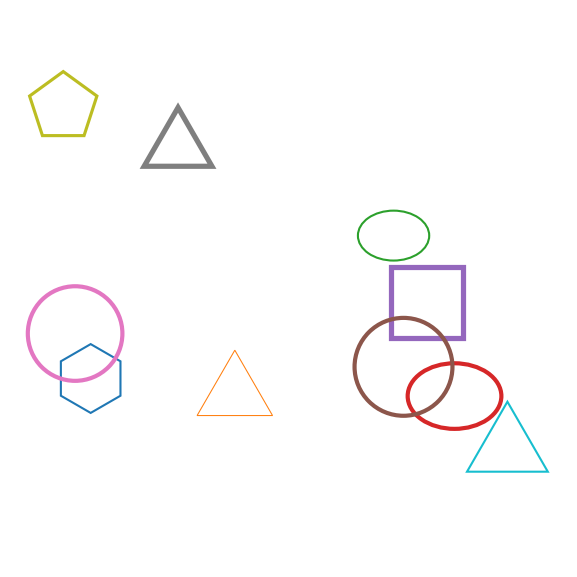[{"shape": "hexagon", "thickness": 1, "radius": 0.3, "center": [0.157, 0.344]}, {"shape": "triangle", "thickness": 0.5, "radius": 0.38, "center": [0.407, 0.317]}, {"shape": "oval", "thickness": 1, "radius": 0.31, "center": [0.681, 0.591]}, {"shape": "oval", "thickness": 2, "radius": 0.41, "center": [0.787, 0.313]}, {"shape": "square", "thickness": 2.5, "radius": 0.31, "center": [0.739, 0.475]}, {"shape": "circle", "thickness": 2, "radius": 0.42, "center": [0.699, 0.364]}, {"shape": "circle", "thickness": 2, "radius": 0.41, "center": [0.13, 0.422]}, {"shape": "triangle", "thickness": 2.5, "radius": 0.34, "center": [0.308, 0.745]}, {"shape": "pentagon", "thickness": 1.5, "radius": 0.31, "center": [0.11, 0.814]}, {"shape": "triangle", "thickness": 1, "radius": 0.4, "center": [0.879, 0.223]}]